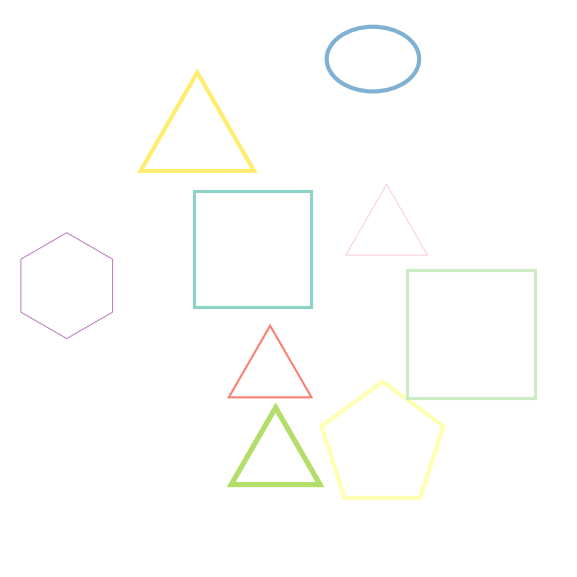[{"shape": "square", "thickness": 1.5, "radius": 0.5, "center": [0.437, 0.568]}, {"shape": "pentagon", "thickness": 2, "radius": 0.56, "center": [0.662, 0.227]}, {"shape": "triangle", "thickness": 1, "radius": 0.41, "center": [0.468, 0.352]}, {"shape": "oval", "thickness": 2, "radius": 0.4, "center": [0.646, 0.897]}, {"shape": "triangle", "thickness": 2.5, "radius": 0.44, "center": [0.477, 0.205]}, {"shape": "triangle", "thickness": 0.5, "radius": 0.41, "center": [0.669, 0.598]}, {"shape": "hexagon", "thickness": 0.5, "radius": 0.46, "center": [0.116, 0.504]}, {"shape": "square", "thickness": 1.5, "radius": 0.55, "center": [0.816, 0.42]}, {"shape": "triangle", "thickness": 2, "radius": 0.57, "center": [0.342, 0.76]}]